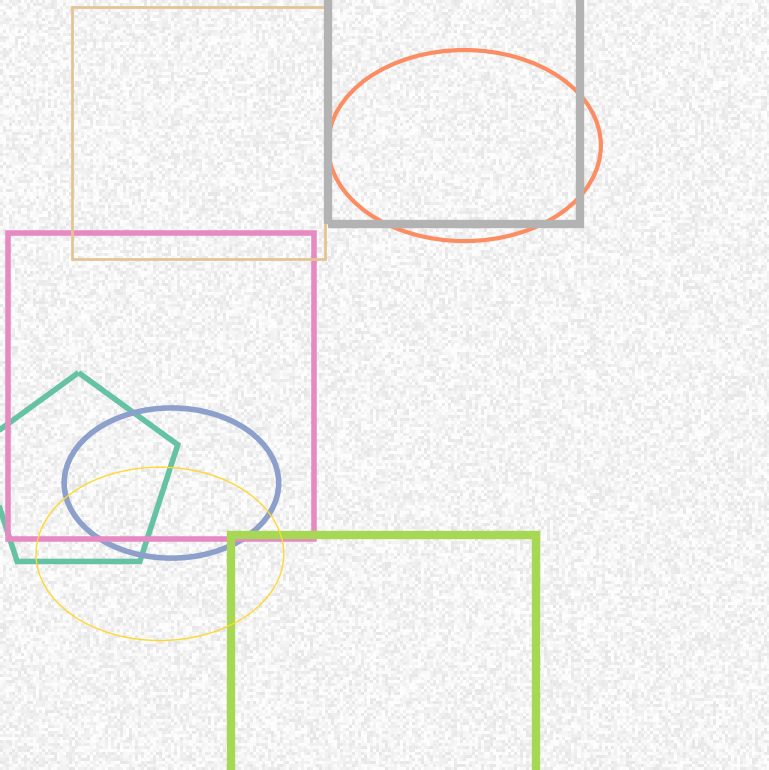[{"shape": "pentagon", "thickness": 2, "radius": 0.68, "center": [0.102, 0.381]}, {"shape": "oval", "thickness": 1.5, "radius": 0.89, "center": [0.603, 0.811]}, {"shape": "oval", "thickness": 2, "radius": 0.7, "center": [0.223, 0.373]}, {"shape": "square", "thickness": 2, "radius": 0.99, "center": [0.209, 0.499]}, {"shape": "square", "thickness": 3, "radius": 0.99, "center": [0.498, 0.107]}, {"shape": "oval", "thickness": 0.5, "radius": 0.8, "center": [0.208, 0.281]}, {"shape": "square", "thickness": 1, "radius": 0.82, "center": [0.258, 0.827]}, {"shape": "square", "thickness": 3, "radius": 0.82, "center": [0.59, 0.873]}]